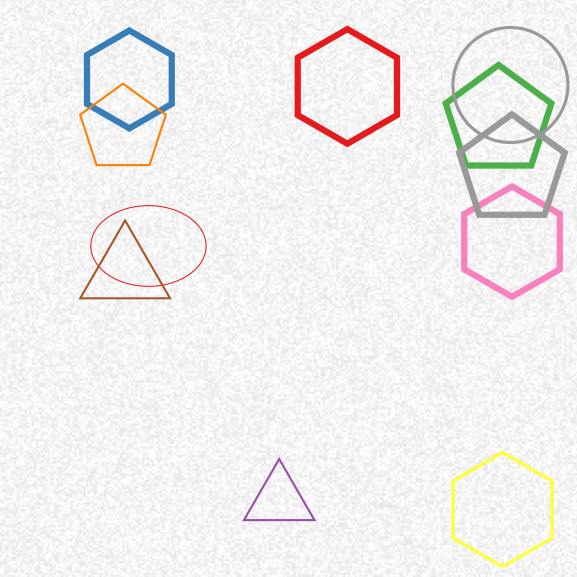[{"shape": "oval", "thickness": 0.5, "radius": 0.5, "center": [0.257, 0.573]}, {"shape": "hexagon", "thickness": 3, "radius": 0.5, "center": [0.601, 0.849]}, {"shape": "hexagon", "thickness": 3, "radius": 0.42, "center": [0.224, 0.862]}, {"shape": "pentagon", "thickness": 3, "radius": 0.48, "center": [0.863, 0.79]}, {"shape": "triangle", "thickness": 1, "radius": 0.35, "center": [0.483, 0.134]}, {"shape": "pentagon", "thickness": 1, "radius": 0.39, "center": [0.213, 0.776]}, {"shape": "hexagon", "thickness": 1.5, "radius": 0.49, "center": [0.87, 0.117]}, {"shape": "triangle", "thickness": 1, "radius": 0.45, "center": [0.217, 0.527]}, {"shape": "hexagon", "thickness": 3, "radius": 0.48, "center": [0.887, 0.581]}, {"shape": "circle", "thickness": 1.5, "radius": 0.5, "center": [0.884, 0.852]}, {"shape": "pentagon", "thickness": 3, "radius": 0.48, "center": [0.886, 0.705]}]